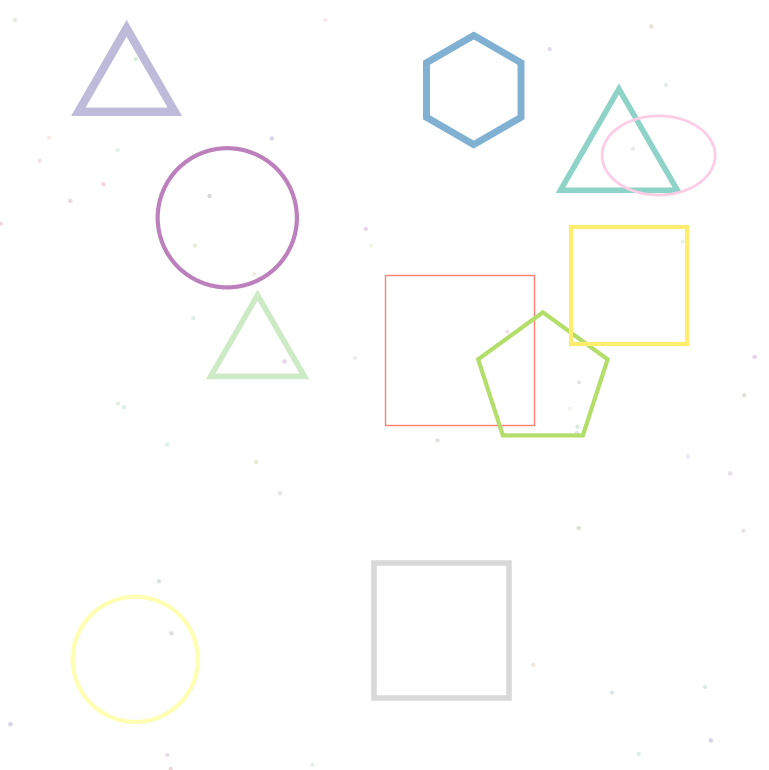[{"shape": "triangle", "thickness": 2, "radius": 0.44, "center": [0.804, 0.797]}, {"shape": "circle", "thickness": 1.5, "radius": 0.41, "center": [0.176, 0.144]}, {"shape": "triangle", "thickness": 3, "radius": 0.36, "center": [0.164, 0.891]}, {"shape": "square", "thickness": 0.5, "radius": 0.49, "center": [0.597, 0.545]}, {"shape": "hexagon", "thickness": 2.5, "radius": 0.35, "center": [0.615, 0.883]}, {"shape": "pentagon", "thickness": 1.5, "radius": 0.44, "center": [0.705, 0.506]}, {"shape": "oval", "thickness": 1, "radius": 0.37, "center": [0.855, 0.798]}, {"shape": "square", "thickness": 2, "radius": 0.44, "center": [0.574, 0.181]}, {"shape": "circle", "thickness": 1.5, "radius": 0.45, "center": [0.295, 0.717]}, {"shape": "triangle", "thickness": 2, "radius": 0.35, "center": [0.334, 0.546]}, {"shape": "square", "thickness": 1.5, "radius": 0.38, "center": [0.817, 0.629]}]